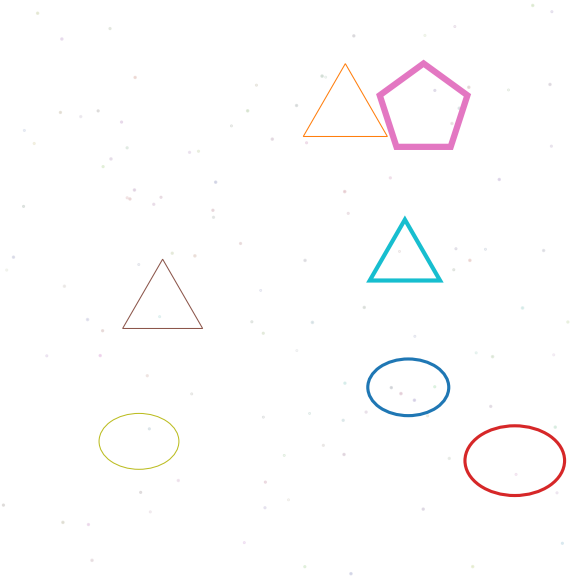[{"shape": "oval", "thickness": 1.5, "radius": 0.35, "center": [0.707, 0.328]}, {"shape": "triangle", "thickness": 0.5, "radius": 0.42, "center": [0.598, 0.805]}, {"shape": "oval", "thickness": 1.5, "radius": 0.43, "center": [0.891, 0.201]}, {"shape": "triangle", "thickness": 0.5, "radius": 0.4, "center": [0.282, 0.47]}, {"shape": "pentagon", "thickness": 3, "radius": 0.4, "center": [0.733, 0.809]}, {"shape": "oval", "thickness": 0.5, "radius": 0.35, "center": [0.241, 0.235]}, {"shape": "triangle", "thickness": 2, "radius": 0.35, "center": [0.701, 0.549]}]